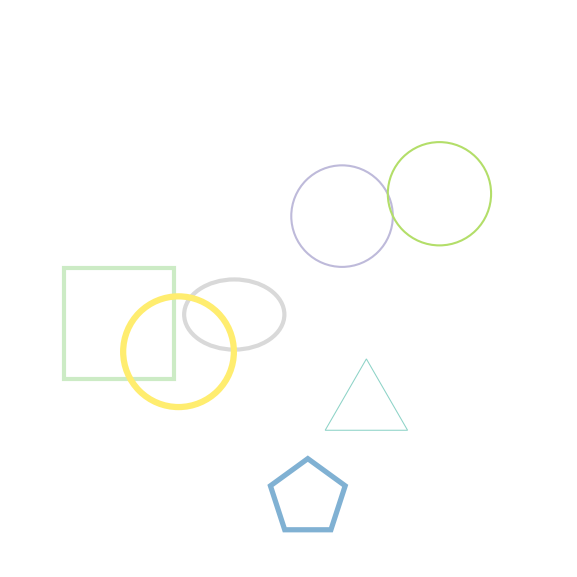[{"shape": "triangle", "thickness": 0.5, "radius": 0.41, "center": [0.634, 0.295]}, {"shape": "circle", "thickness": 1, "radius": 0.44, "center": [0.592, 0.625]}, {"shape": "pentagon", "thickness": 2.5, "radius": 0.34, "center": [0.533, 0.137]}, {"shape": "circle", "thickness": 1, "radius": 0.45, "center": [0.761, 0.664]}, {"shape": "oval", "thickness": 2, "radius": 0.43, "center": [0.406, 0.455]}, {"shape": "square", "thickness": 2, "radius": 0.48, "center": [0.206, 0.439]}, {"shape": "circle", "thickness": 3, "radius": 0.48, "center": [0.309, 0.39]}]